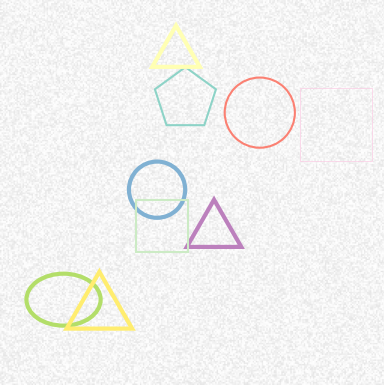[{"shape": "pentagon", "thickness": 1.5, "radius": 0.42, "center": [0.482, 0.742]}, {"shape": "triangle", "thickness": 3, "radius": 0.36, "center": [0.457, 0.862]}, {"shape": "circle", "thickness": 1.5, "radius": 0.46, "center": [0.675, 0.707]}, {"shape": "circle", "thickness": 3, "radius": 0.37, "center": [0.408, 0.507]}, {"shape": "oval", "thickness": 3, "radius": 0.48, "center": [0.165, 0.222]}, {"shape": "square", "thickness": 0.5, "radius": 0.47, "center": [0.873, 0.676]}, {"shape": "triangle", "thickness": 3, "radius": 0.41, "center": [0.556, 0.4]}, {"shape": "square", "thickness": 1.5, "radius": 0.34, "center": [0.42, 0.413]}, {"shape": "triangle", "thickness": 3, "radius": 0.49, "center": [0.258, 0.196]}]